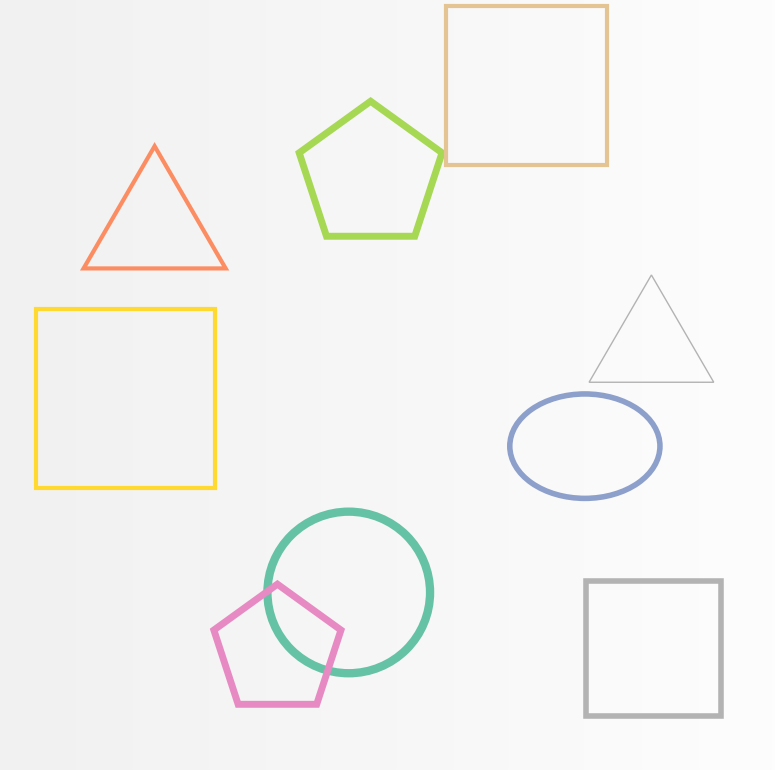[{"shape": "circle", "thickness": 3, "radius": 0.52, "center": [0.45, 0.231]}, {"shape": "triangle", "thickness": 1.5, "radius": 0.53, "center": [0.199, 0.704]}, {"shape": "oval", "thickness": 2, "radius": 0.48, "center": [0.755, 0.421]}, {"shape": "pentagon", "thickness": 2.5, "radius": 0.43, "center": [0.358, 0.155]}, {"shape": "pentagon", "thickness": 2.5, "radius": 0.48, "center": [0.478, 0.772]}, {"shape": "square", "thickness": 1.5, "radius": 0.58, "center": [0.161, 0.482]}, {"shape": "square", "thickness": 1.5, "radius": 0.52, "center": [0.68, 0.889]}, {"shape": "triangle", "thickness": 0.5, "radius": 0.46, "center": [0.841, 0.55]}, {"shape": "square", "thickness": 2, "radius": 0.44, "center": [0.843, 0.157]}]